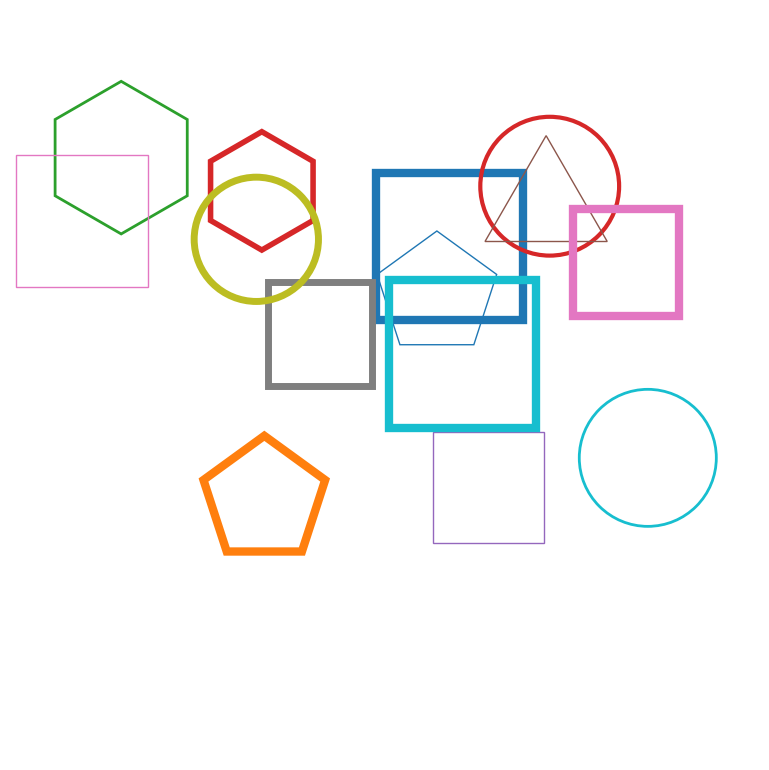[{"shape": "pentagon", "thickness": 0.5, "radius": 0.41, "center": [0.567, 0.618]}, {"shape": "square", "thickness": 3, "radius": 0.48, "center": [0.584, 0.679]}, {"shape": "pentagon", "thickness": 3, "radius": 0.42, "center": [0.343, 0.351]}, {"shape": "hexagon", "thickness": 1, "radius": 0.5, "center": [0.157, 0.795]}, {"shape": "hexagon", "thickness": 2, "radius": 0.38, "center": [0.34, 0.752]}, {"shape": "circle", "thickness": 1.5, "radius": 0.45, "center": [0.714, 0.758]}, {"shape": "square", "thickness": 0.5, "radius": 0.36, "center": [0.634, 0.367]}, {"shape": "triangle", "thickness": 0.5, "radius": 0.46, "center": [0.709, 0.732]}, {"shape": "square", "thickness": 0.5, "radius": 0.43, "center": [0.107, 0.713]}, {"shape": "square", "thickness": 3, "radius": 0.35, "center": [0.813, 0.659]}, {"shape": "square", "thickness": 2.5, "radius": 0.34, "center": [0.416, 0.566]}, {"shape": "circle", "thickness": 2.5, "radius": 0.4, "center": [0.333, 0.689]}, {"shape": "circle", "thickness": 1, "radius": 0.44, "center": [0.841, 0.405]}, {"shape": "square", "thickness": 3, "radius": 0.48, "center": [0.601, 0.54]}]